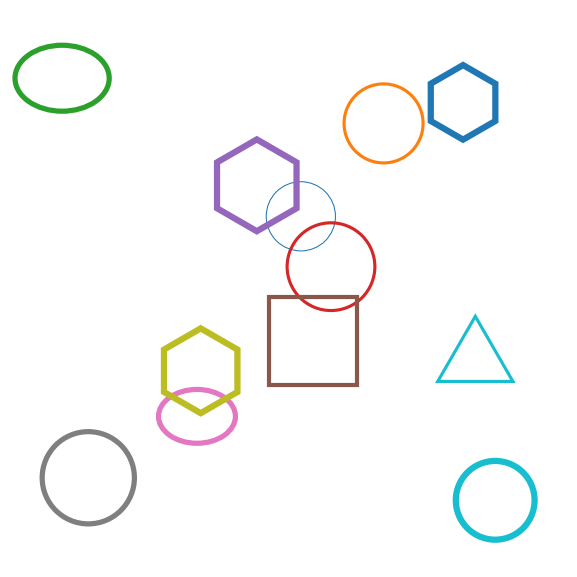[{"shape": "circle", "thickness": 0.5, "radius": 0.3, "center": [0.521, 0.625]}, {"shape": "hexagon", "thickness": 3, "radius": 0.32, "center": [0.802, 0.822]}, {"shape": "circle", "thickness": 1.5, "radius": 0.34, "center": [0.664, 0.785]}, {"shape": "oval", "thickness": 2.5, "radius": 0.41, "center": [0.108, 0.864]}, {"shape": "circle", "thickness": 1.5, "radius": 0.38, "center": [0.573, 0.537]}, {"shape": "hexagon", "thickness": 3, "radius": 0.4, "center": [0.445, 0.678]}, {"shape": "square", "thickness": 2, "radius": 0.38, "center": [0.543, 0.409]}, {"shape": "oval", "thickness": 2.5, "radius": 0.33, "center": [0.341, 0.278]}, {"shape": "circle", "thickness": 2.5, "radius": 0.4, "center": [0.153, 0.172]}, {"shape": "hexagon", "thickness": 3, "radius": 0.37, "center": [0.348, 0.357]}, {"shape": "circle", "thickness": 3, "radius": 0.34, "center": [0.857, 0.133]}, {"shape": "triangle", "thickness": 1.5, "radius": 0.38, "center": [0.823, 0.376]}]